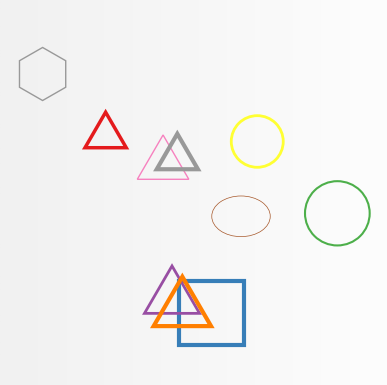[{"shape": "triangle", "thickness": 2.5, "radius": 0.31, "center": [0.273, 0.647]}, {"shape": "square", "thickness": 3, "radius": 0.42, "center": [0.546, 0.188]}, {"shape": "circle", "thickness": 1.5, "radius": 0.42, "center": [0.871, 0.446]}, {"shape": "triangle", "thickness": 2, "radius": 0.41, "center": [0.444, 0.227]}, {"shape": "triangle", "thickness": 3, "radius": 0.43, "center": [0.471, 0.196]}, {"shape": "circle", "thickness": 2, "radius": 0.34, "center": [0.664, 0.633]}, {"shape": "oval", "thickness": 0.5, "radius": 0.38, "center": [0.622, 0.438]}, {"shape": "triangle", "thickness": 1, "radius": 0.38, "center": [0.421, 0.573]}, {"shape": "triangle", "thickness": 3, "radius": 0.31, "center": [0.458, 0.591]}, {"shape": "hexagon", "thickness": 1, "radius": 0.34, "center": [0.11, 0.808]}]